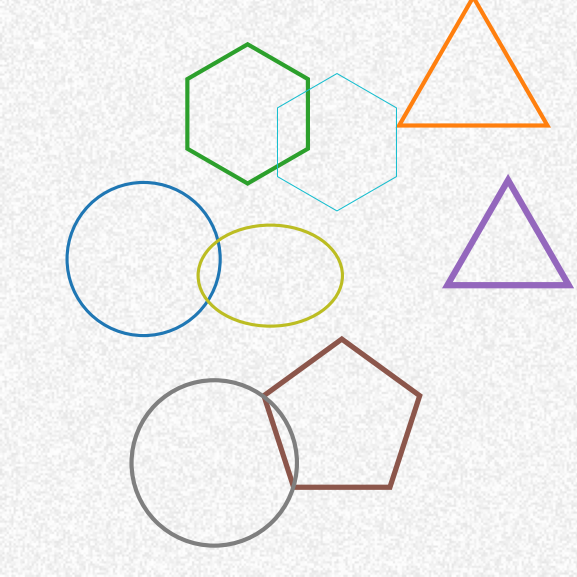[{"shape": "circle", "thickness": 1.5, "radius": 0.66, "center": [0.249, 0.551]}, {"shape": "triangle", "thickness": 2, "radius": 0.74, "center": [0.82, 0.856]}, {"shape": "hexagon", "thickness": 2, "radius": 0.6, "center": [0.429, 0.802]}, {"shape": "triangle", "thickness": 3, "radius": 0.61, "center": [0.88, 0.566]}, {"shape": "pentagon", "thickness": 2.5, "radius": 0.71, "center": [0.592, 0.27]}, {"shape": "circle", "thickness": 2, "radius": 0.72, "center": [0.371, 0.198]}, {"shape": "oval", "thickness": 1.5, "radius": 0.62, "center": [0.468, 0.522]}, {"shape": "hexagon", "thickness": 0.5, "radius": 0.59, "center": [0.584, 0.753]}]